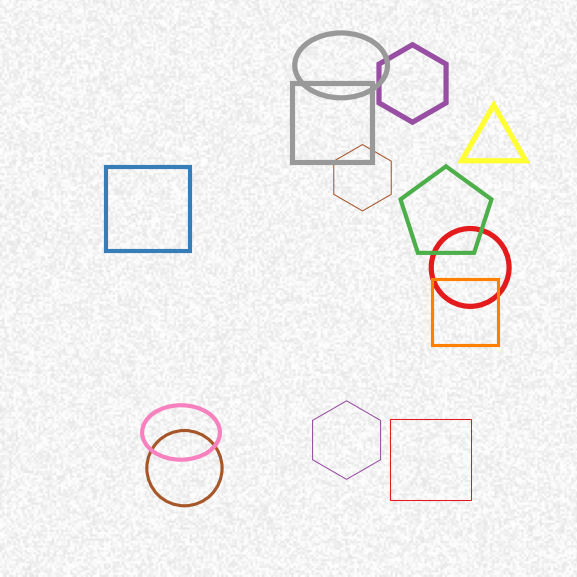[{"shape": "circle", "thickness": 2.5, "radius": 0.34, "center": [0.814, 0.536]}, {"shape": "square", "thickness": 0.5, "radius": 0.35, "center": [0.745, 0.203]}, {"shape": "square", "thickness": 2, "radius": 0.37, "center": [0.257, 0.637]}, {"shape": "pentagon", "thickness": 2, "radius": 0.41, "center": [0.772, 0.628]}, {"shape": "hexagon", "thickness": 2.5, "radius": 0.34, "center": [0.714, 0.855]}, {"shape": "hexagon", "thickness": 0.5, "radius": 0.34, "center": [0.6, 0.237]}, {"shape": "square", "thickness": 1.5, "radius": 0.29, "center": [0.805, 0.458]}, {"shape": "triangle", "thickness": 2.5, "radius": 0.32, "center": [0.855, 0.753]}, {"shape": "circle", "thickness": 1.5, "radius": 0.33, "center": [0.319, 0.188]}, {"shape": "hexagon", "thickness": 0.5, "radius": 0.29, "center": [0.628, 0.691]}, {"shape": "oval", "thickness": 2, "radius": 0.34, "center": [0.313, 0.25]}, {"shape": "square", "thickness": 2.5, "radius": 0.34, "center": [0.575, 0.787]}, {"shape": "oval", "thickness": 2.5, "radius": 0.4, "center": [0.591, 0.886]}]